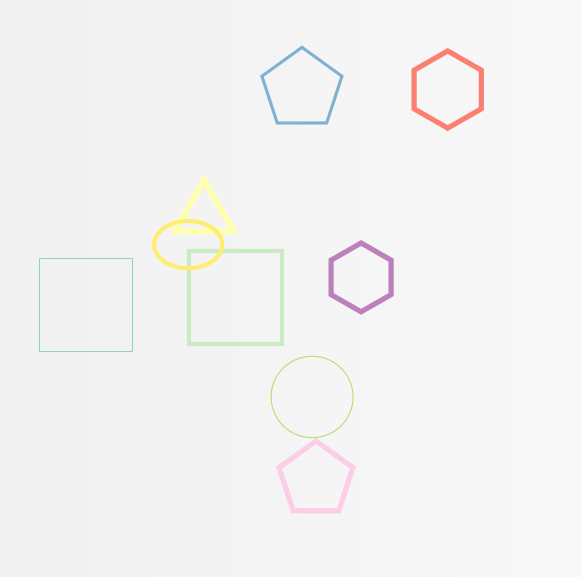[{"shape": "square", "thickness": 0.5, "radius": 0.4, "center": [0.147, 0.472]}, {"shape": "triangle", "thickness": 3, "radius": 0.29, "center": [0.351, 0.628]}, {"shape": "hexagon", "thickness": 2.5, "radius": 0.33, "center": [0.77, 0.844]}, {"shape": "pentagon", "thickness": 1.5, "radius": 0.36, "center": [0.519, 0.845]}, {"shape": "circle", "thickness": 0.5, "radius": 0.35, "center": [0.537, 0.312]}, {"shape": "pentagon", "thickness": 2.5, "radius": 0.33, "center": [0.544, 0.169]}, {"shape": "hexagon", "thickness": 2.5, "radius": 0.3, "center": [0.621, 0.519]}, {"shape": "square", "thickness": 2, "radius": 0.4, "center": [0.405, 0.484]}, {"shape": "oval", "thickness": 2, "radius": 0.29, "center": [0.324, 0.576]}]